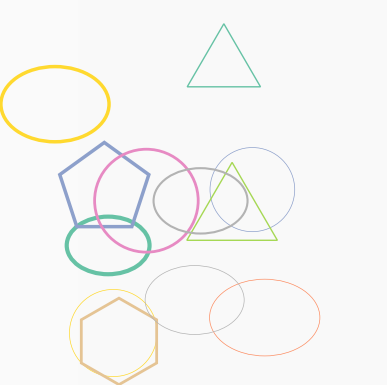[{"shape": "oval", "thickness": 3, "radius": 0.53, "center": [0.279, 0.363]}, {"shape": "triangle", "thickness": 1, "radius": 0.55, "center": [0.578, 0.829]}, {"shape": "oval", "thickness": 0.5, "radius": 0.71, "center": [0.683, 0.175]}, {"shape": "pentagon", "thickness": 2.5, "radius": 0.6, "center": [0.269, 0.509]}, {"shape": "circle", "thickness": 0.5, "radius": 0.55, "center": [0.651, 0.508]}, {"shape": "circle", "thickness": 2, "radius": 0.67, "center": [0.378, 0.479]}, {"shape": "triangle", "thickness": 1, "radius": 0.67, "center": [0.599, 0.443]}, {"shape": "oval", "thickness": 2.5, "radius": 0.7, "center": [0.142, 0.729]}, {"shape": "circle", "thickness": 0.5, "radius": 0.57, "center": [0.292, 0.135]}, {"shape": "hexagon", "thickness": 2, "radius": 0.56, "center": [0.307, 0.113]}, {"shape": "oval", "thickness": 0.5, "radius": 0.64, "center": [0.502, 0.221]}, {"shape": "oval", "thickness": 1.5, "radius": 0.61, "center": [0.518, 0.478]}]